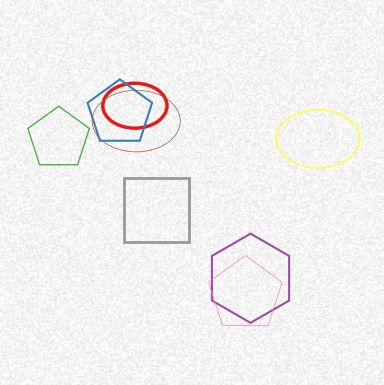[{"shape": "oval", "thickness": 2.5, "radius": 0.42, "center": [0.35, 0.725]}, {"shape": "pentagon", "thickness": 1.5, "radius": 0.44, "center": [0.311, 0.706]}, {"shape": "pentagon", "thickness": 1, "radius": 0.42, "center": [0.152, 0.64]}, {"shape": "hexagon", "thickness": 1.5, "radius": 0.58, "center": [0.651, 0.277]}, {"shape": "oval", "thickness": 1, "radius": 0.54, "center": [0.826, 0.639]}, {"shape": "oval", "thickness": 0.5, "radius": 0.57, "center": [0.354, 0.686]}, {"shape": "pentagon", "thickness": 0.5, "radius": 0.5, "center": [0.637, 0.236]}, {"shape": "square", "thickness": 2, "radius": 0.42, "center": [0.406, 0.455]}]